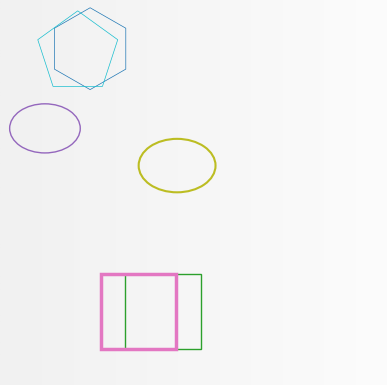[{"shape": "hexagon", "thickness": 0.5, "radius": 0.53, "center": [0.233, 0.874]}, {"shape": "square", "thickness": 1, "radius": 0.49, "center": [0.42, 0.191]}, {"shape": "oval", "thickness": 1, "radius": 0.46, "center": [0.116, 0.667]}, {"shape": "square", "thickness": 2.5, "radius": 0.49, "center": [0.358, 0.191]}, {"shape": "oval", "thickness": 1.5, "radius": 0.5, "center": [0.457, 0.57]}, {"shape": "pentagon", "thickness": 0.5, "radius": 0.54, "center": [0.201, 0.863]}]